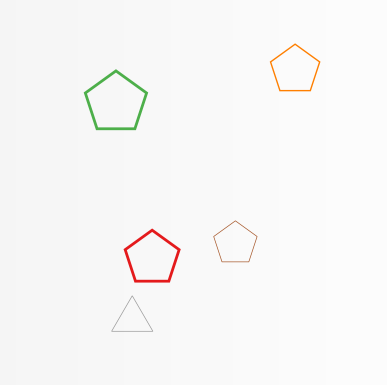[{"shape": "pentagon", "thickness": 2, "radius": 0.37, "center": [0.393, 0.329]}, {"shape": "pentagon", "thickness": 2, "radius": 0.42, "center": [0.299, 0.733]}, {"shape": "pentagon", "thickness": 1, "radius": 0.33, "center": [0.762, 0.819]}, {"shape": "pentagon", "thickness": 0.5, "radius": 0.29, "center": [0.607, 0.367]}, {"shape": "triangle", "thickness": 0.5, "radius": 0.31, "center": [0.341, 0.17]}]